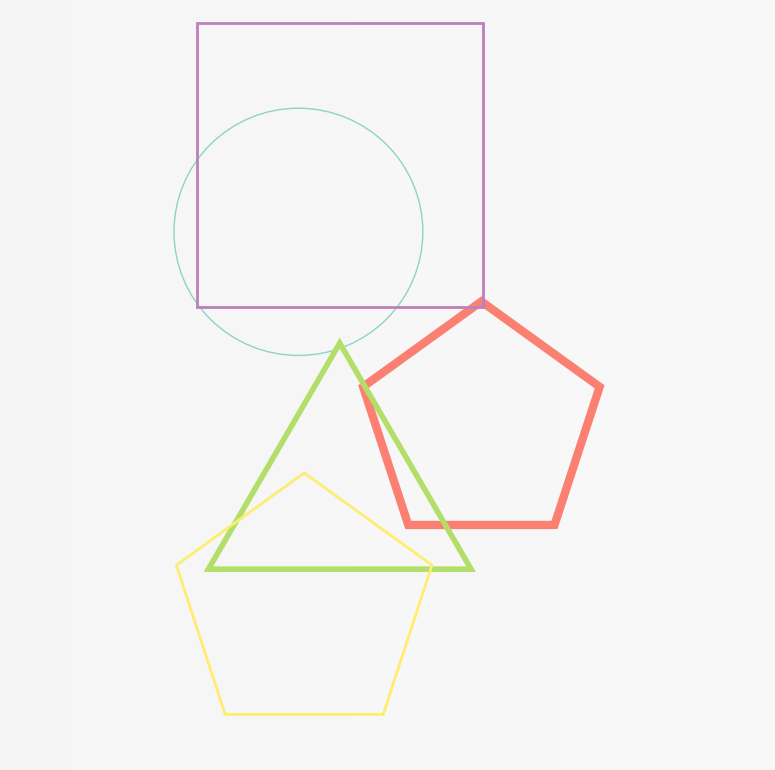[{"shape": "circle", "thickness": 0.5, "radius": 0.8, "center": [0.385, 0.699]}, {"shape": "pentagon", "thickness": 3, "radius": 0.8, "center": [0.621, 0.448]}, {"shape": "triangle", "thickness": 2, "radius": 0.98, "center": [0.438, 0.359]}, {"shape": "square", "thickness": 1, "radius": 0.92, "center": [0.438, 0.785]}, {"shape": "pentagon", "thickness": 1, "radius": 0.87, "center": [0.392, 0.212]}]